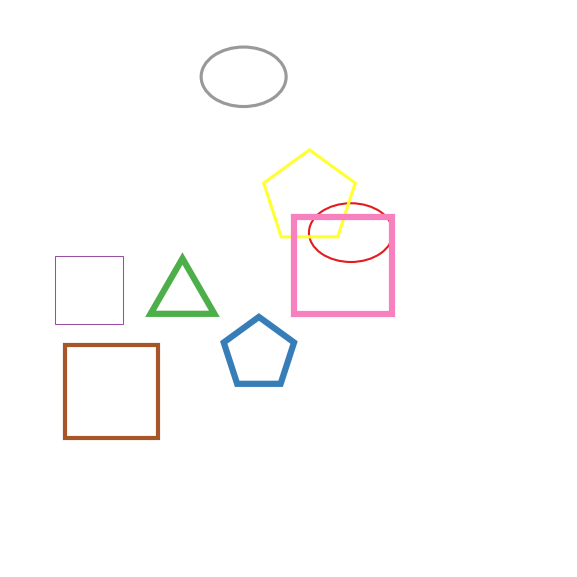[{"shape": "oval", "thickness": 1, "radius": 0.36, "center": [0.608, 0.596]}, {"shape": "pentagon", "thickness": 3, "radius": 0.32, "center": [0.448, 0.386]}, {"shape": "triangle", "thickness": 3, "radius": 0.32, "center": [0.316, 0.488]}, {"shape": "square", "thickness": 0.5, "radius": 0.29, "center": [0.154, 0.497]}, {"shape": "pentagon", "thickness": 1.5, "radius": 0.42, "center": [0.536, 0.656]}, {"shape": "square", "thickness": 2, "radius": 0.4, "center": [0.193, 0.321]}, {"shape": "square", "thickness": 3, "radius": 0.42, "center": [0.594, 0.539]}, {"shape": "oval", "thickness": 1.5, "radius": 0.37, "center": [0.422, 0.866]}]